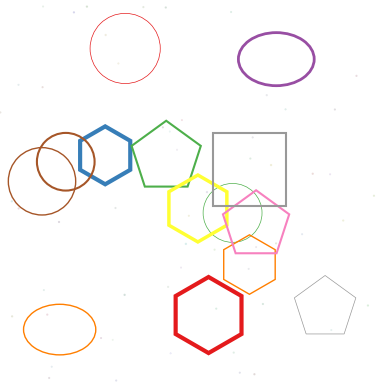[{"shape": "hexagon", "thickness": 3, "radius": 0.49, "center": [0.542, 0.182]}, {"shape": "circle", "thickness": 0.5, "radius": 0.46, "center": [0.325, 0.874]}, {"shape": "hexagon", "thickness": 3, "radius": 0.38, "center": [0.273, 0.597]}, {"shape": "pentagon", "thickness": 1.5, "radius": 0.47, "center": [0.432, 0.592]}, {"shape": "circle", "thickness": 0.5, "radius": 0.38, "center": [0.604, 0.447]}, {"shape": "oval", "thickness": 2, "radius": 0.49, "center": [0.718, 0.846]}, {"shape": "oval", "thickness": 1, "radius": 0.47, "center": [0.155, 0.144]}, {"shape": "hexagon", "thickness": 1, "radius": 0.39, "center": [0.648, 0.313]}, {"shape": "hexagon", "thickness": 2.5, "radius": 0.43, "center": [0.514, 0.458]}, {"shape": "circle", "thickness": 1, "radius": 0.44, "center": [0.109, 0.529]}, {"shape": "circle", "thickness": 1.5, "radius": 0.37, "center": [0.171, 0.58]}, {"shape": "pentagon", "thickness": 1.5, "radius": 0.45, "center": [0.665, 0.415]}, {"shape": "square", "thickness": 1.5, "radius": 0.48, "center": [0.647, 0.56]}, {"shape": "pentagon", "thickness": 0.5, "radius": 0.42, "center": [0.844, 0.201]}]